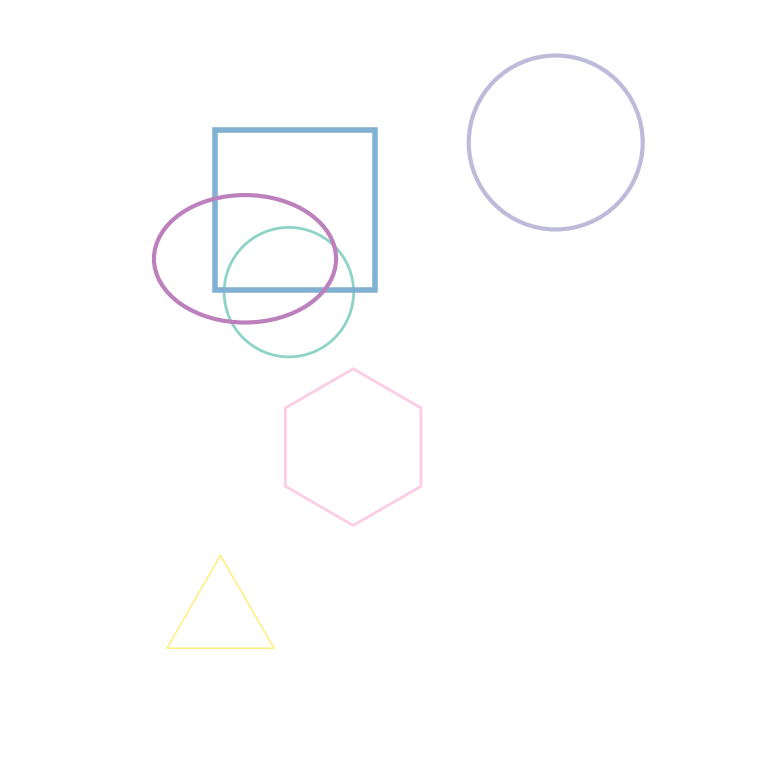[{"shape": "circle", "thickness": 1, "radius": 0.42, "center": [0.375, 0.621]}, {"shape": "circle", "thickness": 1.5, "radius": 0.56, "center": [0.722, 0.815]}, {"shape": "square", "thickness": 2, "radius": 0.52, "center": [0.384, 0.727]}, {"shape": "hexagon", "thickness": 1, "radius": 0.51, "center": [0.459, 0.419]}, {"shape": "oval", "thickness": 1.5, "radius": 0.59, "center": [0.318, 0.664]}, {"shape": "triangle", "thickness": 0.5, "radius": 0.4, "center": [0.286, 0.198]}]